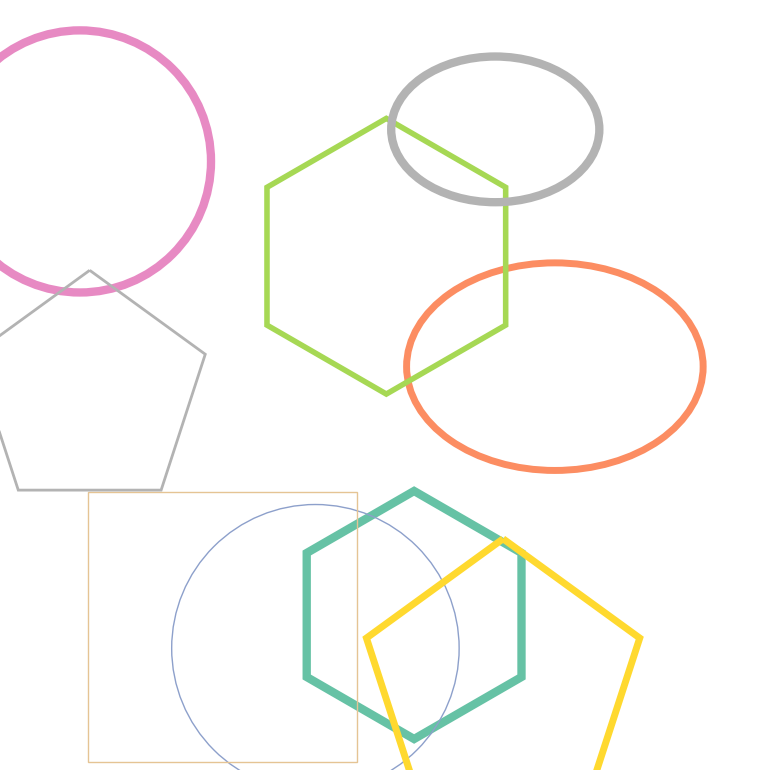[{"shape": "hexagon", "thickness": 3, "radius": 0.81, "center": [0.538, 0.201]}, {"shape": "oval", "thickness": 2.5, "radius": 0.96, "center": [0.721, 0.524]}, {"shape": "circle", "thickness": 0.5, "radius": 0.93, "center": [0.41, 0.158]}, {"shape": "circle", "thickness": 3, "radius": 0.85, "center": [0.104, 0.79]}, {"shape": "hexagon", "thickness": 2, "radius": 0.89, "center": [0.502, 0.667]}, {"shape": "pentagon", "thickness": 2.5, "radius": 0.93, "center": [0.653, 0.114]}, {"shape": "square", "thickness": 0.5, "radius": 0.87, "center": [0.289, 0.186]}, {"shape": "pentagon", "thickness": 1, "radius": 0.79, "center": [0.116, 0.491]}, {"shape": "oval", "thickness": 3, "radius": 0.68, "center": [0.643, 0.832]}]